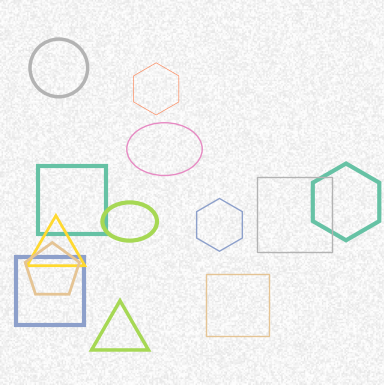[{"shape": "hexagon", "thickness": 3, "radius": 0.5, "center": [0.899, 0.476]}, {"shape": "square", "thickness": 3, "radius": 0.44, "center": [0.187, 0.48]}, {"shape": "hexagon", "thickness": 0.5, "radius": 0.34, "center": [0.406, 0.769]}, {"shape": "hexagon", "thickness": 1, "radius": 0.34, "center": [0.57, 0.416]}, {"shape": "square", "thickness": 3, "radius": 0.44, "center": [0.13, 0.244]}, {"shape": "oval", "thickness": 1, "radius": 0.49, "center": [0.427, 0.613]}, {"shape": "oval", "thickness": 3, "radius": 0.35, "center": [0.337, 0.425]}, {"shape": "triangle", "thickness": 2.5, "radius": 0.43, "center": [0.312, 0.134]}, {"shape": "triangle", "thickness": 2, "radius": 0.43, "center": [0.145, 0.353]}, {"shape": "square", "thickness": 1, "radius": 0.41, "center": [0.616, 0.208]}, {"shape": "pentagon", "thickness": 2, "radius": 0.37, "center": [0.136, 0.296]}, {"shape": "square", "thickness": 1, "radius": 0.49, "center": [0.765, 0.443]}, {"shape": "circle", "thickness": 2.5, "radius": 0.37, "center": [0.153, 0.824]}]